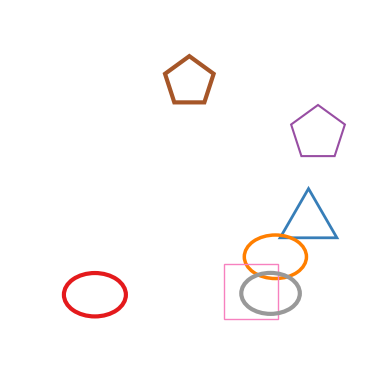[{"shape": "oval", "thickness": 3, "radius": 0.4, "center": [0.246, 0.234]}, {"shape": "triangle", "thickness": 2, "radius": 0.43, "center": [0.801, 0.425]}, {"shape": "pentagon", "thickness": 1.5, "radius": 0.37, "center": [0.826, 0.654]}, {"shape": "oval", "thickness": 2.5, "radius": 0.4, "center": [0.715, 0.333]}, {"shape": "pentagon", "thickness": 3, "radius": 0.33, "center": [0.492, 0.788]}, {"shape": "square", "thickness": 1, "radius": 0.36, "center": [0.652, 0.244]}, {"shape": "oval", "thickness": 3, "radius": 0.38, "center": [0.703, 0.238]}]